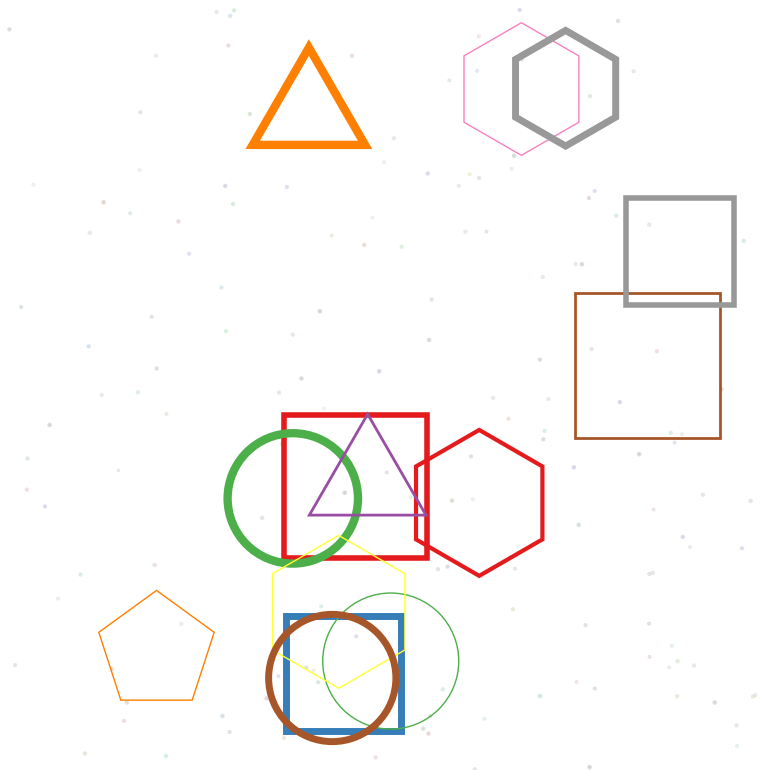[{"shape": "hexagon", "thickness": 1.5, "radius": 0.47, "center": [0.622, 0.347]}, {"shape": "square", "thickness": 2, "radius": 0.47, "center": [0.462, 0.368]}, {"shape": "square", "thickness": 2.5, "radius": 0.37, "center": [0.447, 0.125]}, {"shape": "circle", "thickness": 0.5, "radius": 0.44, "center": [0.507, 0.141]}, {"shape": "circle", "thickness": 3, "radius": 0.42, "center": [0.38, 0.353]}, {"shape": "triangle", "thickness": 1, "radius": 0.44, "center": [0.477, 0.375]}, {"shape": "triangle", "thickness": 3, "radius": 0.42, "center": [0.401, 0.854]}, {"shape": "pentagon", "thickness": 0.5, "radius": 0.39, "center": [0.203, 0.154]}, {"shape": "hexagon", "thickness": 0.5, "radius": 0.5, "center": [0.44, 0.205]}, {"shape": "circle", "thickness": 2.5, "radius": 0.41, "center": [0.432, 0.119]}, {"shape": "square", "thickness": 1, "radius": 0.47, "center": [0.841, 0.526]}, {"shape": "hexagon", "thickness": 0.5, "radius": 0.43, "center": [0.677, 0.884]}, {"shape": "hexagon", "thickness": 2.5, "radius": 0.38, "center": [0.735, 0.885]}, {"shape": "square", "thickness": 2, "radius": 0.35, "center": [0.883, 0.673]}]